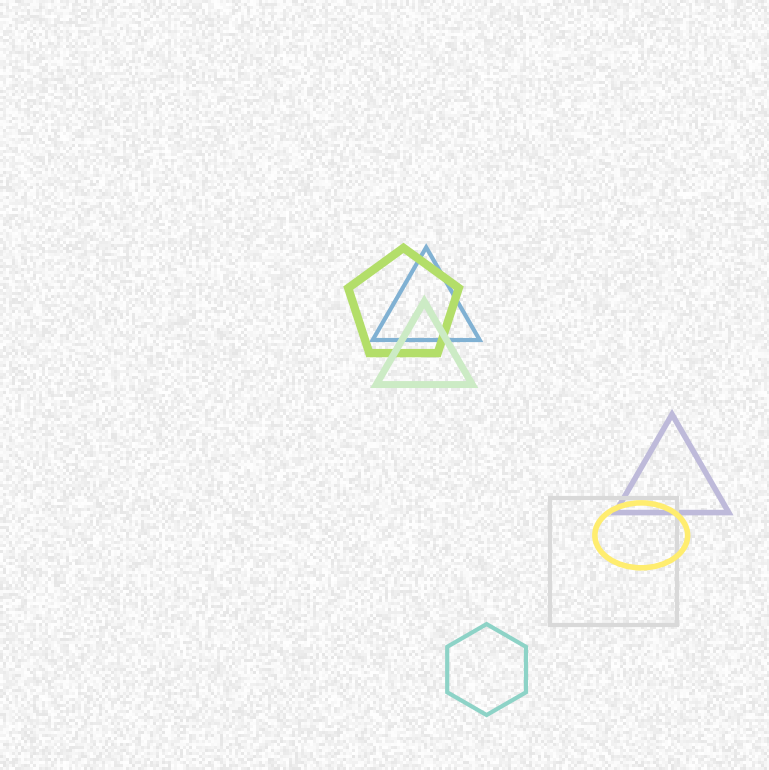[{"shape": "hexagon", "thickness": 1.5, "radius": 0.3, "center": [0.632, 0.13]}, {"shape": "triangle", "thickness": 2, "radius": 0.43, "center": [0.873, 0.377]}, {"shape": "triangle", "thickness": 1.5, "radius": 0.4, "center": [0.553, 0.599]}, {"shape": "pentagon", "thickness": 3, "radius": 0.38, "center": [0.524, 0.603]}, {"shape": "square", "thickness": 1.5, "radius": 0.41, "center": [0.797, 0.271]}, {"shape": "triangle", "thickness": 2.5, "radius": 0.36, "center": [0.551, 0.537]}, {"shape": "oval", "thickness": 2, "radius": 0.3, "center": [0.833, 0.305]}]